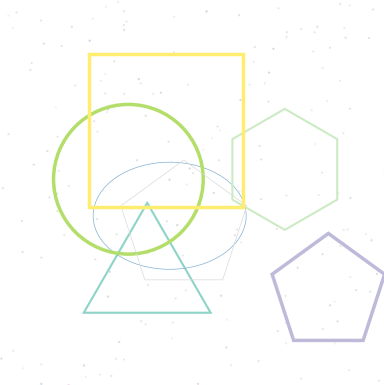[{"shape": "triangle", "thickness": 1.5, "radius": 0.95, "center": [0.382, 0.283]}, {"shape": "pentagon", "thickness": 2.5, "radius": 0.77, "center": [0.853, 0.24]}, {"shape": "oval", "thickness": 0.5, "radius": 0.99, "center": [0.441, 0.44]}, {"shape": "circle", "thickness": 2.5, "radius": 0.97, "center": [0.333, 0.534]}, {"shape": "pentagon", "thickness": 0.5, "radius": 0.86, "center": [0.477, 0.412]}, {"shape": "hexagon", "thickness": 1.5, "radius": 0.79, "center": [0.74, 0.56]}, {"shape": "square", "thickness": 2.5, "radius": 1.0, "center": [0.431, 0.661]}]